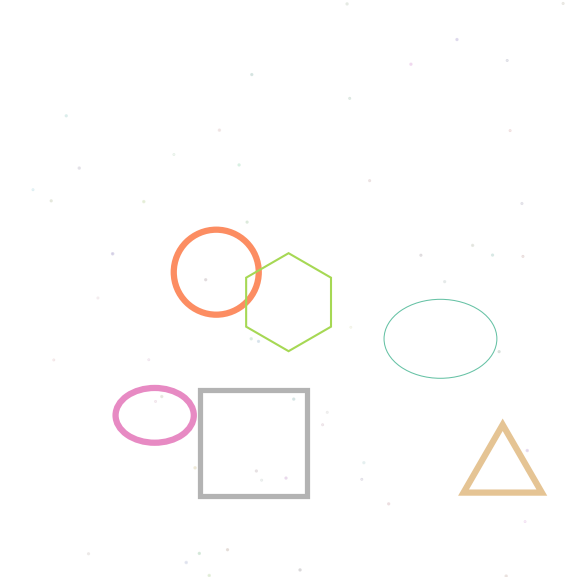[{"shape": "oval", "thickness": 0.5, "radius": 0.49, "center": [0.763, 0.412]}, {"shape": "circle", "thickness": 3, "radius": 0.37, "center": [0.374, 0.528]}, {"shape": "oval", "thickness": 3, "radius": 0.34, "center": [0.268, 0.28]}, {"shape": "hexagon", "thickness": 1, "radius": 0.42, "center": [0.5, 0.476]}, {"shape": "triangle", "thickness": 3, "radius": 0.39, "center": [0.87, 0.185]}, {"shape": "square", "thickness": 2.5, "radius": 0.46, "center": [0.439, 0.232]}]